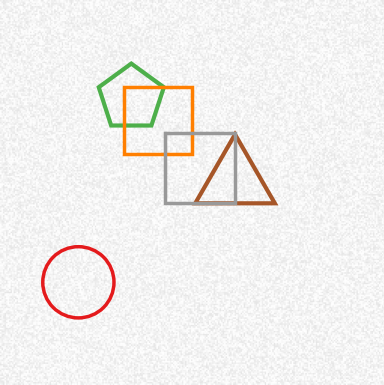[{"shape": "circle", "thickness": 2.5, "radius": 0.46, "center": [0.204, 0.267]}, {"shape": "pentagon", "thickness": 3, "radius": 0.44, "center": [0.341, 0.746]}, {"shape": "square", "thickness": 2.5, "radius": 0.44, "center": [0.41, 0.687]}, {"shape": "triangle", "thickness": 3, "radius": 0.6, "center": [0.61, 0.532]}, {"shape": "square", "thickness": 2.5, "radius": 0.45, "center": [0.519, 0.564]}]